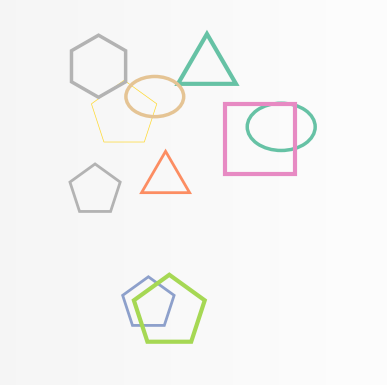[{"shape": "oval", "thickness": 2.5, "radius": 0.44, "center": [0.726, 0.671]}, {"shape": "triangle", "thickness": 3, "radius": 0.43, "center": [0.534, 0.825]}, {"shape": "triangle", "thickness": 2, "radius": 0.36, "center": [0.427, 0.535]}, {"shape": "pentagon", "thickness": 2, "radius": 0.35, "center": [0.383, 0.211]}, {"shape": "square", "thickness": 3, "radius": 0.46, "center": [0.671, 0.639]}, {"shape": "pentagon", "thickness": 3, "radius": 0.48, "center": [0.437, 0.19]}, {"shape": "pentagon", "thickness": 0.5, "radius": 0.44, "center": [0.32, 0.703]}, {"shape": "oval", "thickness": 2.5, "radius": 0.37, "center": [0.399, 0.749]}, {"shape": "hexagon", "thickness": 2.5, "radius": 0.4, "center": [0.254, 0.828]}, {"shape": "pentagon", "thickness": 2, "radius": 0.34, "center": [0.245, 0.506]}]